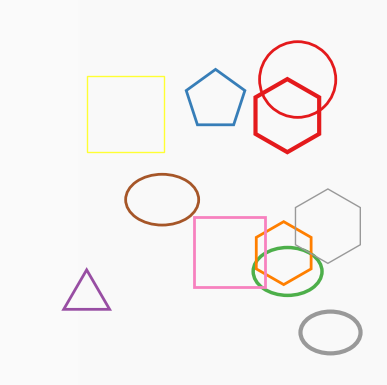[{"shape": "circle", "thickness": 2, "radius": 0.49, "center": [0.768, 0.793]}, {"shape": "hexagon", "thickness": 3, "radius": 0.47, "center": [0.742, 0.7]}, {"shape": "pentagon", "thickness": 2, "radius": 0.4, "center": [0.556, 0.74]}, {"shape": "oval", "thickness": 2.5, "radius": 0.44, "center": [0.742, 0.295]}, {"shape": "triangle", "thickness": 2, "radius": 0.34, "center": [0.224, 0.231]}, {"shape": "hexagon", "thickness": 2, "radius": 0.41, "center": [0.732, 0.343]}, {"shape": "square", "thickness": 1, "radius": 0.5, "center": [0.324, 0.705]}, {"shape": "oval", "thickness": 2, "radius": 0.47, "center": [0.418, 0.481]}, {"shape": "square", "thickness": 2, "radius": 0.46, "center": [0.593, 0.346]}, {"shape": "hexagon", "thickness": 1, "radius": 0.48, "center": [0.846, 0.413]}, {"shape": "oval", "thickness": 3, "radius": 0.39, "center": [0.853, 0.136]}]